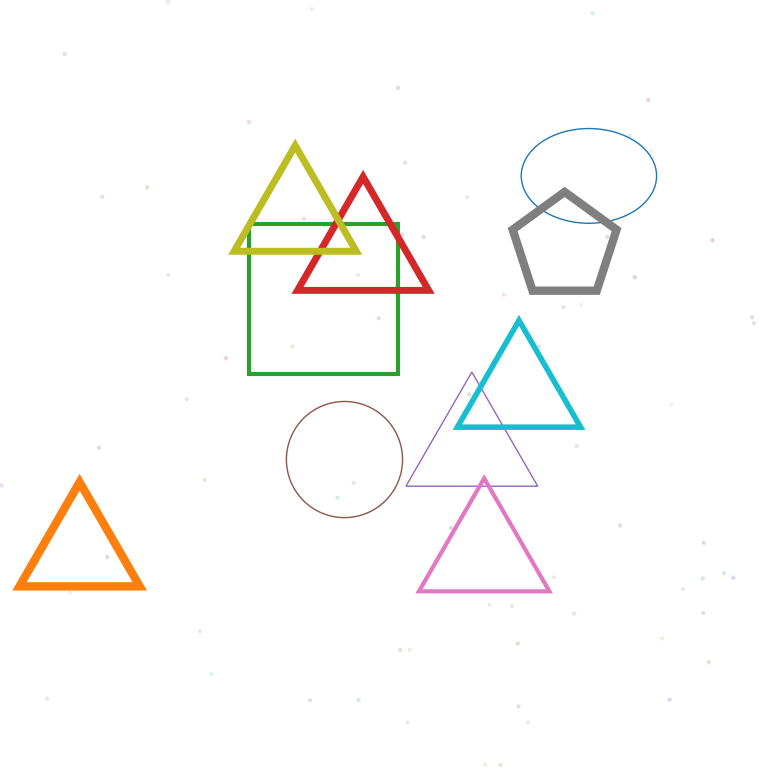[{"shape": "oval", "thickness": 0.5, "radius": 0.44, "center": [0.765, 0.772]}, {"shape": "triangle", "thickness": 3, "radius": 0.45, "center": [0.103, 0.284]}, {"shape": "square", "thickness": 1.5, "radius": 0.49, "center": [0.42, 0.612]}, {"shape": "triangle", "thickness": 2.5, "radius": 0.49, "center": [0.472, 0.672]}, {"shape": "triangle", "thickness": 0.5, "radius": 0.49, "center": [0.613, 0.418]}, {"shape": "circle", "thickness": 0.5, "radius": 0.38, "center": [0.447, 0.403]}, {"shape": "triangle", "thickness": 1.5, "radius": 0.49, "center": [0.629, 0.281]}, {"shape": "pentagon", "thickness": 3, "radius": 0.35, "center": [0.733, 0.68]}, {"shape": "triangle", "thickness": 2.5, "radius": 0.46, "center": [0.383, 0.719]}, {"shape": "triangle", "thickness": 2, "radius": 0.46, "center": [0.674, 0.491]}]